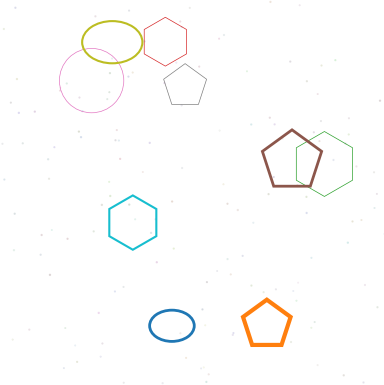[{"shape": "oval", "thickness": 2, "radius": 0.29, "center": [0.447, 0.154]}, {"shape": "pentagon", "thickness": 3, "radius": 0.32, "center": [0.693, 0.157]}, {"shape": "hexagon", "thickness": 0.5, "radius": 0.42, "center": [0.843, 0.574]}, {"shape": "hexagon", "thickness": 0.5, "radius": 0.32, "center": [0.429, 0.892]}, {"shape": "pentagon", "thickness": 2, "radius": 0.4, "center": [0.758, 0.582]}, {"shape": "circle", "thickness": 0.5, "radius": 0.42, "center": [0.238, 0.791]}, {"shape": "pentagon", "thickness": 0.5, "radius": 0.29, "center": [0.481, 0.776]}, {"shape": "oval", "thickness": 1.5, "radius": 0.39, "center": [0.292, 0.89]}, {"shape": "hexagon", "thickness": 1.5, "radius": 0.35, "center": [0.345, 0.422]}]